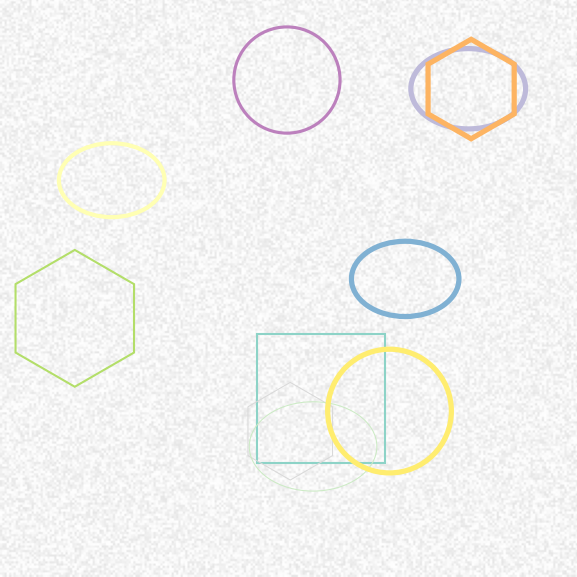[{"shape": "square", "thickness": 1, "radius": 0.56, "center": [0.556, 0.309]}, {"shape": "oval", "thickness": 2, "radius": 0.46, "center": [0.193, 0.687]}, {"shape": "oval", "thickness": 2.5, "radius": 0.5, "center": [0.811, 0.845]}, {"shape": "oval", "thickness": 2.5, "radius": 0.47, "center": [0.702, 0.516]}, {"shape": "hexagon", "thickness": 2.5, "radius": 0.43, "center": [0.816, 0.845]}, {"shape": "hexagon", "thickness": 1, "radius": 0.59, "center": [0.129, 0.448]}, {"shape": "hexagon", "thickness": 0.5, "radius": 0.42, "center": [0.503, 0.252]}, {"shape": "circle", "thickness": 1.5, "radius": 0.46, "center": [0.497, 0.861]}, {"shape": "oval", "thickness": 0.5, "radius": 0.55, "center": [0.542, 0.226]}, {"shape": "circle", "thickness": 2.5, "radius": 0.54, "center": [0.674, 0.287]}]